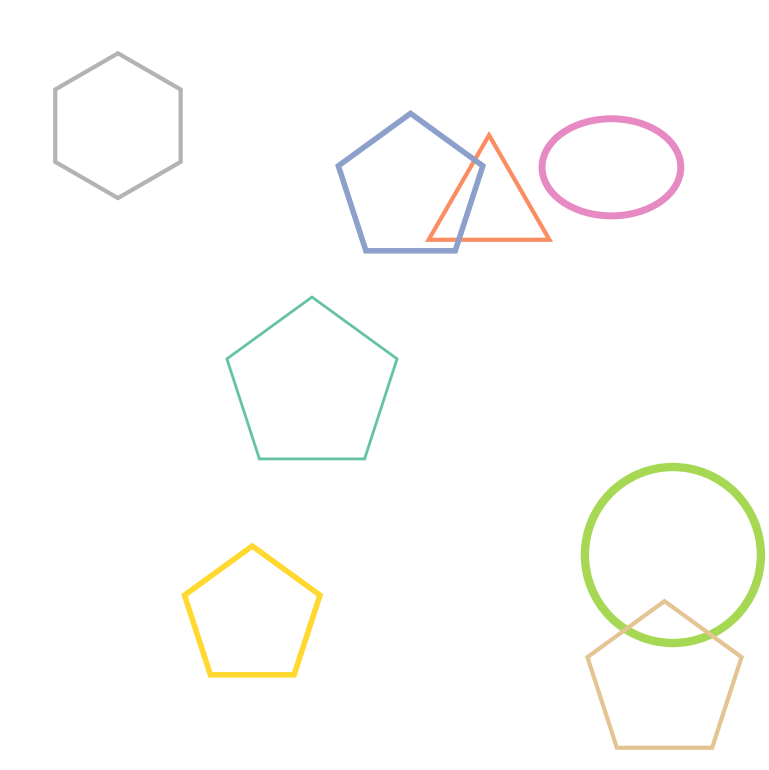[{"shape": "pentagon", "thickness": 1, "radius": 0.58, "center": [0.405, 0.498]}, {"shape": "triangle", "thickness": 1.5, "radius": 0.45, "center": [0.635, 0.734]}, {"shape": "pentagon", "thickness": 2, "radius": 0.49, "center": [0.533, 0.754]}, {"shape": "oval", "thickness": 2.5, "radius": 0.45, "center": [0.794, 0.783]}, {"shape": "circle", "thickness": 3, "radius": 0.57, "center": [0.874, 0.279]}, {"shape": "pentagon", "thickness": 2, "radius": 0.46, "center": [0.328, 0.198]}, {"shape": "pentagon", "thickness": 1.5, "radius": 0.53, "center": [0.863, 0.114]}, {"shape": "hexagon", "thickness": 1.5, "radius": 0.47, "center": [0.153, 0.837]}]